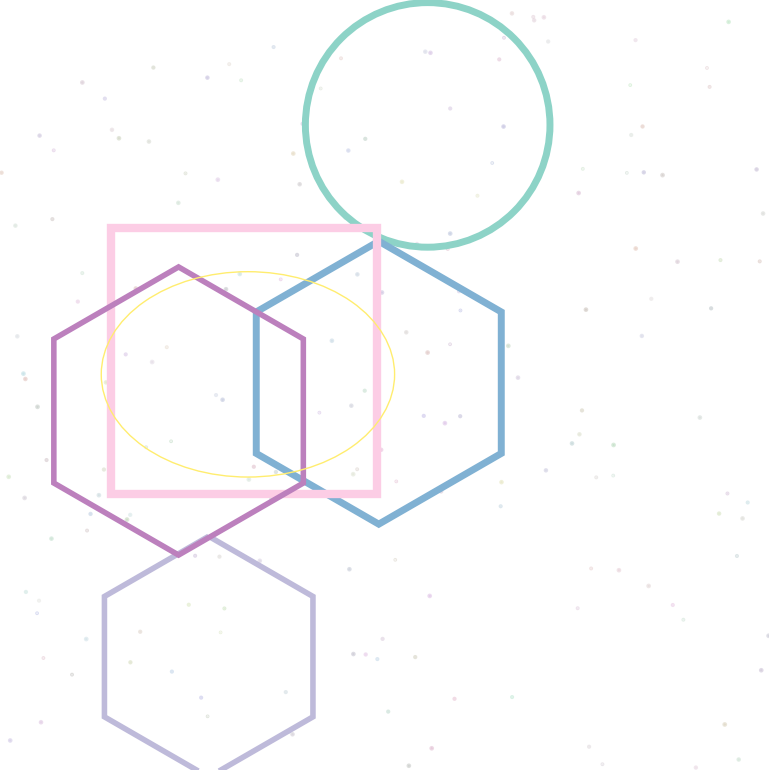[{"shape": "circle", "thickness": 2.5, "radius": 0.79, "center": [0.555, 0.838]}, {"shape": "hexagon", "thickness": 2, "radius": 0.78, "center": [0.271, 0.147]}, {"shape": "hexagon", "thickness": 2.5, "radius": 0.92, "center": [0.492, 0.503]}, {"shape": "square", "thickness": 3, "radius": 0.86, "center": [0.317, 0.531]}, {"shape": "hexagon", "thickness": 2, "radius": 0.94, "center": [0.232, 0.466]}, {"shape": "oval", "thickness": 0.5, "radius": 0.95, "center": [0.322, 0.514]}]